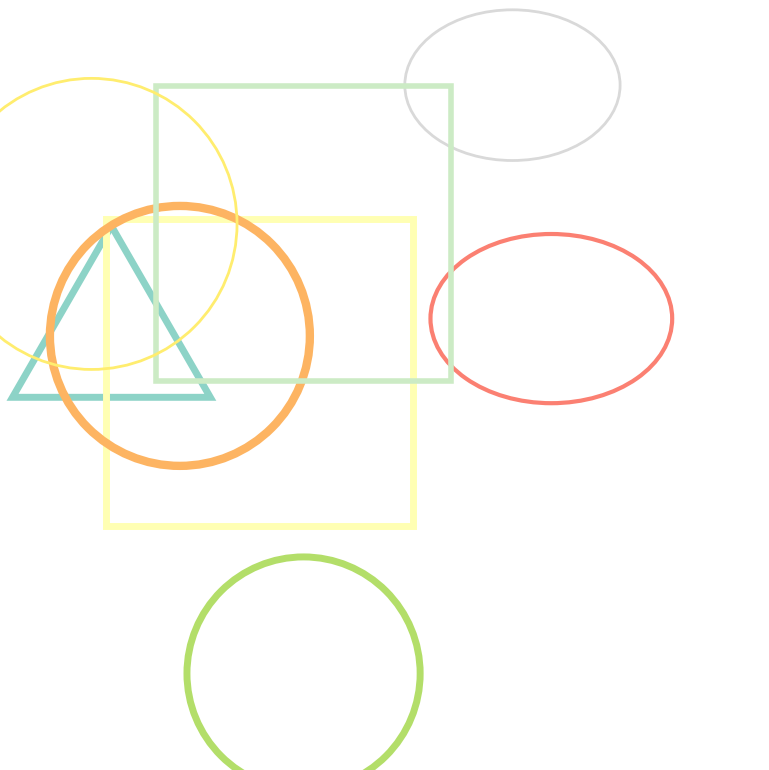[{"shape": "triangle", "thickness": 2.5, "radius": 0.74, "center": [0.145, 0.558]}, {"shape": "square", "thickness": 2.5, "radius": 1.0, "center": [0.337, 0.516]}, {"shape": "oval", "thickness": 1.5, "radius": 0.78, "center": [0.716, 0.586]}, {"shape": "circle", "thickness": 3, "radius": 0.84, "center": [0.234, 0.564]}, {"shape": "circle", "thickness": 2.5, "radius": 0.76, "center": [0.394, 0.125]}, {"shape": "oval", "thickness": 1, "radius": 0.7, "center": [0.666, 0.889]}, {"shape": "square", "thickness": 2, "radius": 0.96, "center": [0.394, 0.696]}, {"shape": "circle", "thickness": 1, "radius": 0.95, "center": [0.119, 0.709]}]